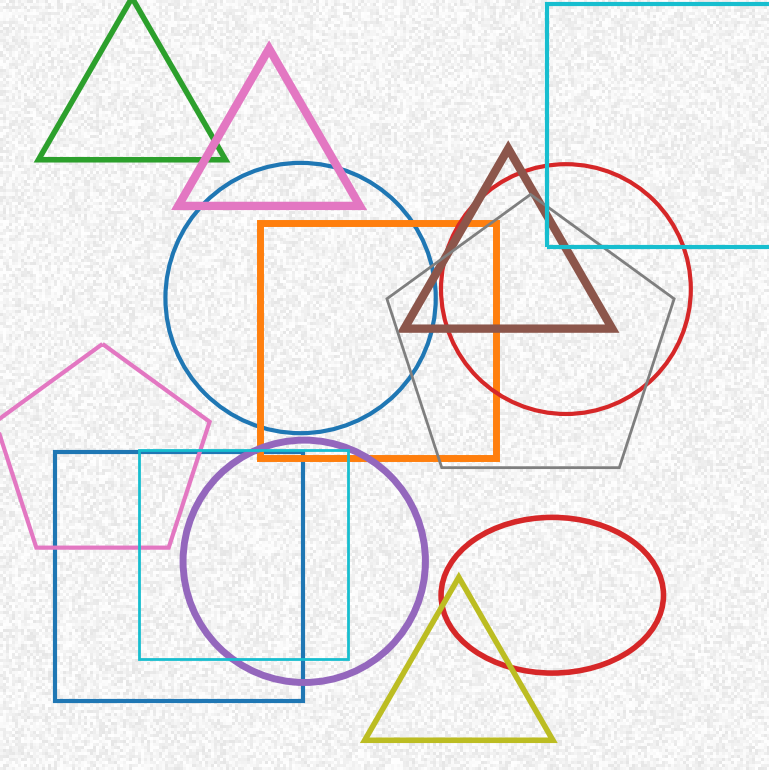[{"shape": "square", "thickness": 1.5, "radius": 0.81, "center": [0.232, 0.251]}, {"shape": "circle", "thickness": 1.5, "radius": 0.88, "center": [0.39, 0.613]}, {"shape": "square", "thickness": 2.5, "radius": 0.77, "center": [0.491, 0.558]}, {"shape": "triangle", "thickness": 2, "radius": 0.7, "center": [0.171, 0.863]}, {"shape": "circle", "thickness": 1.5, "radius": 0.81, "center": [0.735, 0.625]}, {"shape": "oval", "thickness": 2, "radius": 0.72, "center": [0.717, 0.227]}, {"shape": "circle", "thickness": 2.5, "radius": 0.79, "center": [0.395, 0.271]}, {"shape": "triangle", "thickness": 3, "radius": 0.78, "center": [0.66, 0.651]}, {"shape": "pentagon", "thickness": 1.5, "radius": 0.73, "center": [0.133, 0.407]}, {"shape": "triangle", "thickness": 3, "radius": 0.68, "center": [0.349, 0.801]}, {"shape": "pentagon", "thickness": 1, "radius": 0.98, "center": [0.689, 0.551]}, {"shape": "triangle", "thickness": 2, "radius": 0.71, "center": [0.596, 0.109]}, {"shape": "square", "thickness": 1, "radius": 0.68, "center": [0.316, 0.28]}, {"shape": "square", "thickness": 1.5, "radius": 0.79, "center": [0.868, 0.837]}]